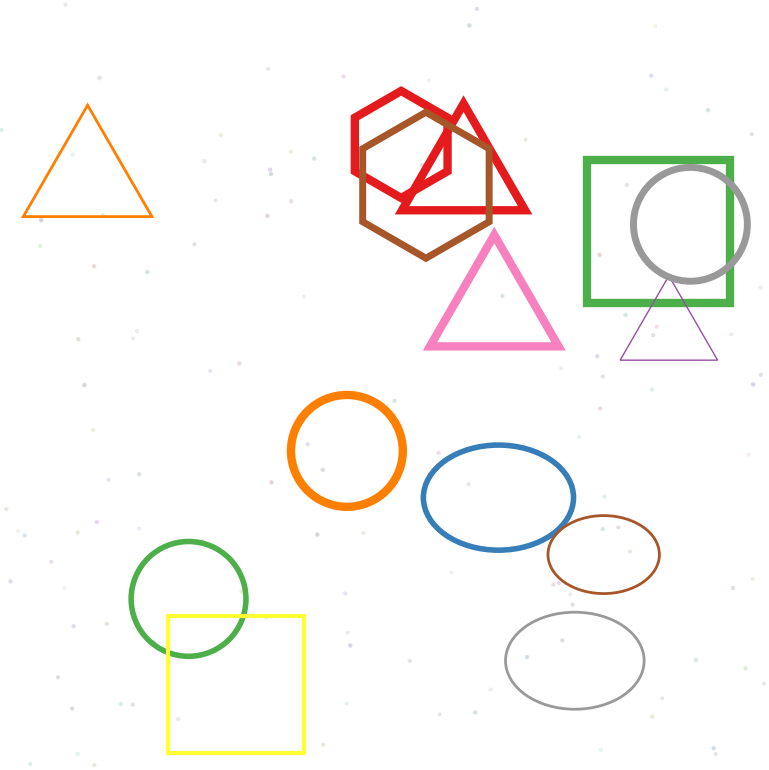[{"shape": "hexagon", "thickness": 3, "radius": 0.35, "center": [0.521, 0.812]}, {"shape": "triangle", "thickness": 3, "radius": 0.46, "center": [0.602, 0.773]}, {"shape": "oval", "thickness": 2, "radius": 0.49, "center": [0.647, 0.354]}, {"shape": "square", "thickness": 3, "radius": 0.47, "center": [0.855, 0.7]}, {"shape": "circle", "thickness": 2, "radius": 0.37, "center": [0.245, 0.222]}, {"shape": "triangle", "thickness": 0.5, "radius": 0.37, "center": [0.869, 0.569]}, {"shape": "triangle", "thickness": 1, "radius": 0.48, "center": [0.114, 0.767]}, {"shape": "circle", "thickness": 3, "radius": 0.36, "center": [0.451, 0.414]}, {"shape": "square", "thickness": 1.5, "radius": 0.44, "center": [0.306, 0.111]}, {"shape": "hexagon", "thickness": 2.5, "radius": 0.47, "center": [0.553, 0.759]}, {"shape": "oval", "thickness": 1, "radius": 0.36, "center": [0.784, 0.28]}, {"shape": "triangle", "thickness": 3, "radius": 0.48, "center": [0.642, 0.598]}, {"shape": "circle", "thickness": 2.5, "radius": 0.37, "center": [0.897, 0.709]}, {"shape": "oval", "thickness": 1, "radius": 0.45, "center": [0.747, 0.142]}]